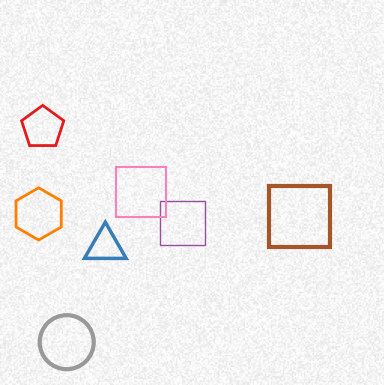[{"shape": "pentagon", "thickness": 2, "radius": 0.29, "center": [0.111, 0.669]}, {"shape": "triangle", "thickness": 2.5, "radius": 0.31, "center": [0.273, 0.36]}, {"shape": "square", "thickness": 1, "radius": 0.29, "center": [0.474, 0.42]}, {"shape": "hexagon", "thickness": 2, "radius": 0.34, "center": [0.1, 0.444]}, {"shape": "square", "thickness": 3, "radius": 0.39, "center": [0.777, 0.438]}, {"shape": "square", "thickness": 1.5, "radius": 0.32, "center": [0.366, 0.5]}, {"shape": "circle", "thickness": 3, "radius": 0.35, "center": [0.173, 0.111]}]